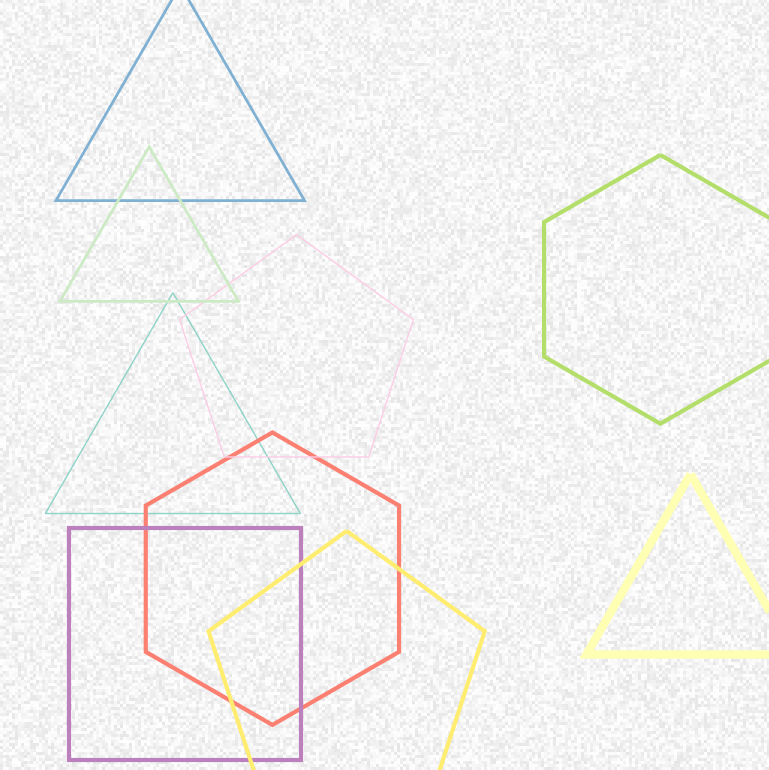[{"shape": "triangle", "thickness": 0.5, "radius": 0.96, "center": [0.224, 0.429]}, {"shape": "triangle", "thickness": 3, "radius": 0.78, "center": [0.897, 0.228]}, {"shape": "hexagon", "thickness": 1.5, "radius": 0.95, "center": [0.354, 0.248]}, {"shape": "triangle", "thickness": 1, "radius": 0.93, "center": [0.234, 0.833]}, {"shape": "hexagon", "thickness": 1.5, "radius": 0.87, "center": [0.858, 0.624]}, {"shape": "pentagon", "thickness": 0.5, "radius": 0.8, "center": [0.385, 0.536]}, {"shape": "square", "thickness": 1.5, "radius": 0.75, "center": [0.241, 0.163]}, {"shape": "triangle", "thickness": 1, "radius": 0.67, "center": [0.194, 0.676]}, {"shape": "pentagon", "thickness": 1.5, "radius": 0.94, "center": [0.45, 0.122]}]